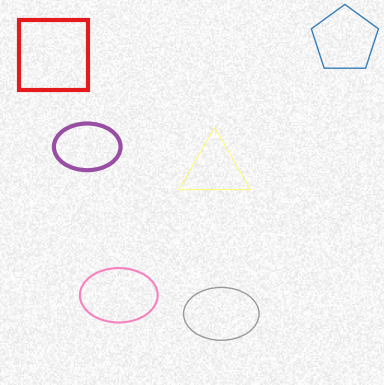[{"shape": "square", "thickness": 3, "radius": 0.45, "center": [0.139, 0.857]}, {"shape": "pentagon", "thickness": 1, "radius": 0.46, "center": [0.896, 0.897]}, {"shape": "oval", "thickness": 3, "radius": 0.43, "center": [0.227, 0.619]}, {"shape": "triangle", "thickness": 0.5, "radius": 0.54, "center": [0.558, 0.561]}, {"shape": "oval", "thickness": 1.5, "radius": 0.5, "center": [0.309, 0.233]}, {"shape": "oval", "thickness": 1, "radius": 0.49, "center": [0.575, 0.185]}]